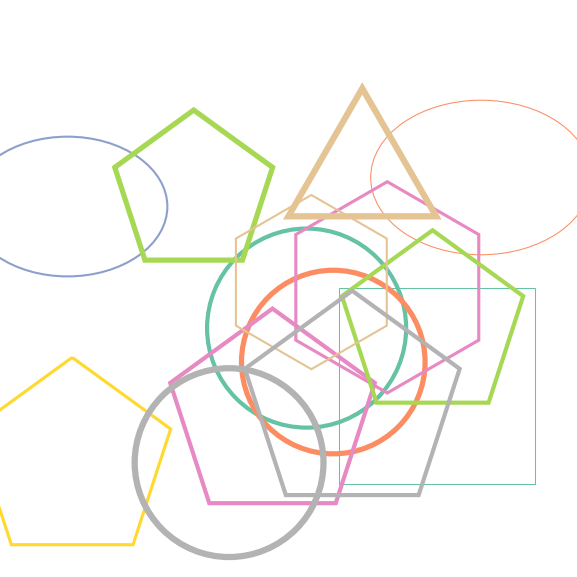[{"shape": "square", "thickness": 0.5, "radius": 0.85, "center": [0.757, 0.331]}, {"shape": "circle", "thickness": 2, "radius": 0.86, "center": [0.531, 0.431]}, {"shape": "oval", "thickness": 0.5, "radius": 0.96, "center": [0.833, 0.692]}, {"shape": "circle", "thickness": 2.5, "radius": 0.79, "center": [0.577, 0.372]}, {"shape": "oval", "thickness": 1, "radius": 0.86, "center": [0.117, 0.642]}, {"shape": "hexagon", "thickness": 1.5, "radius": 0.91, "center": [0.671, 0.502]}, {"shape": "pentagon", "thickness": 2, "radius": 0.93, "center": [0.472, 0.279]}, {"shape": "pentagon", "thickness": 2.5, "radius": 0.72, "center": [0.335, 0.665]}, {"shape": "pentagon", "thickness": 2, "radius": 0.83, "center": [0.749, 0.435]}, {"shape": "pentagon", "thickness": 1.5, "radius": 0.9, "center": [0.125, 0.201]}, {"shape": "hexagon", "thickness": 1, "radius": 0.75, "center": [0.539, 0.511]}, {"shape": "triangle", "thickness": 3, "radius": 0.74, "center": [0.627, 0.698]}, {"shape": "pentagon", "thickness": 2, "radius": 0.98, "center": [0.61, 0.3]}, {"shape": "circle", "thickness": 3, "radius": 0.82, "center": [0.397, 0.198]}]